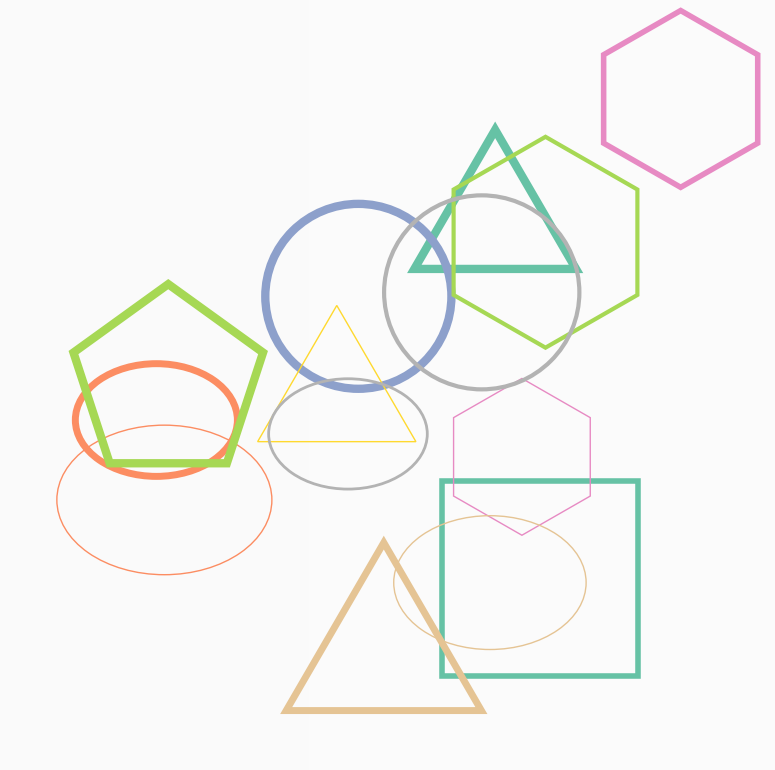[{"shape": "square", "thickness": 2, "radius": 0.63, "center": [0.697, 0.249]}, {"shape": "triangle", "thickness": 3, "radius": 0.6, "center": [0.639, 0.711]}, {"shape": "oval", "thickness": 0.5, "radius": 0.69, "center": [0.212, 0.351]}, {"shape": "oval", "thickness": 2.5, "radius": 0.52, "center": [0.202, 0.455]}, {"shape": "circle", "thickness": 3, "radius": 0.6, "center": [0.462, 0.615]}, {"shape": "hexagon", "thickness": 2, "radius": 0.57, "center": [0.878, 0.872]}, {"shape": "hexagon", "thickness": 0.5, "radius": 0.51, "center": [0.673, 0.407]}, {"shape": "hexagon", "thickness": 1.5, "radius": 0.68, "center": [0.704, 0.685]}, {"shape": "pentagon", "thickness": 3, "radius": 0.64, "center": [0.217, 0.502]}, {"shape": "triangle", "thickness": 0.5, "radius": 0.59, "center": [0.435, 0.485]}, {"shape": "triangle", "thickness": 2.5, "radius": 0.73, "center": [0.495, 0.15]}, {"shape": "oval", "thickness": 0.5, "radius": 0.62, "center": [0.632, 0.243]}, {"shape": "oval", "thickness": 1, "radius": 0.51, "center": [0.449, 0.436]}, {"shape": "circle", "thickness": 1.5, "radius": 0.63, "center": [0.622, 0.62]}]